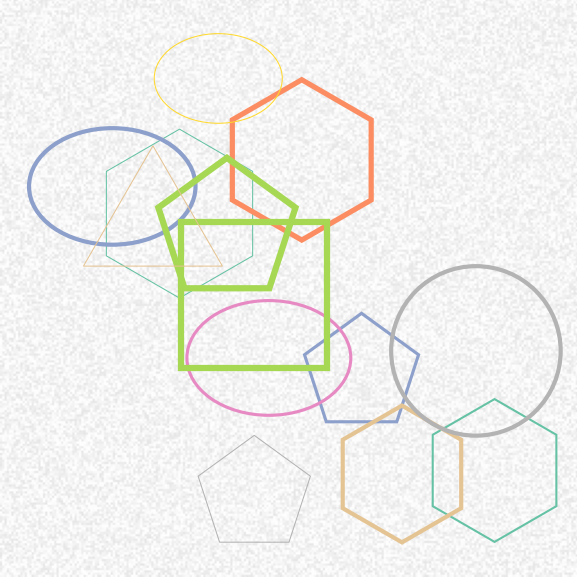[{"shape": "hexagon", "thickness": 0.5, "radius": 0.73, "center": [0.311, 0.629]}, {"shape": "hexagon", "thickness": 1, "radius": 0.62, "center": [0.856, 0.184]}, {"shape": "hexagon", "thickness": 2.5, "radius": 0.69, "center": [0.523, 0.722]}, {"shape": "pentagon", "thickness": 1.5, "radius": 0.52, "center": [0.626, 0.353]}, {"shape": "oval", "thickness": 2, "radius": 0.72, "center": [0.194, 0.676]}, {"shape": "oval", "thickness": 1.5, "radius": 0.71, "center": [0.466, 0.379]}, {"shape": "pentagon", "thickness": 3, "radius": 0.62, "center": [0.393, 0.601]}, {"shape": "square", "thickness": 3, "radius": 0.63, "center": [0.44, 0.488]}, {"shape": "oval", "thickness": 0.5, "radius": 0.55, "center": [0.378, 0.863]}, {"shape": "triangle", "thickness": 0.5, "radius": 0.69, "center": [0.265, 0.608]}, {"shape": "hexagon", "thickness": 2, "radius": 0.59, "center": [0.696, 0.178]}, {"shape": "pentagon", "thickness": 0.5, "radius": 0.51, "center": [0.44, 0.143]}, {"shape": "circle", "thickness": 2, "radius": 0.73, "center": [0.824, 0.391]}]